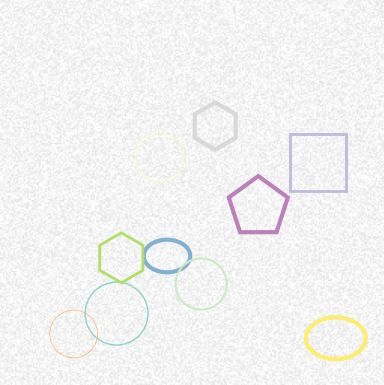[{"shape": "circle", "thickness": 1, "radius": 0.41, "center": [0.303, 0.185]}, {"shape": "circle", "thickness": 0.5, "radius": 0.32, "center": [0.415, 0.59]}, {"shape": "square", "thickness": 2, "radius": 0.37, "center": [0.826, 0.578]}, {"shape": "oval", "thickness": 3, "radius": 0.3, "center": [0.434, 0.335]}, {"shape": "circle", "thickness": 0.5, "radius": 0.31, "center": [0.191, 0.133]}, {"shape": "hexagon", "thickness": 2, "radius": 0.32, "center": [0.315, 0.33]}, {"shape": "hexagon", "thickness": 3, "radius": 0.31, "center": [0.559, 0.673]}, {"shape": "pentagon", "thickness": 3, "radius": 0.4, "center": [0.671, 0.462]}, {"shape": "circle", "thickness": 1.5, "radius": 0.33, "center": [0.522, 0.262]}, {"shape": "oval", "thickness": 3, "radius": 0.39, "center": [0.872, 0.121]}]